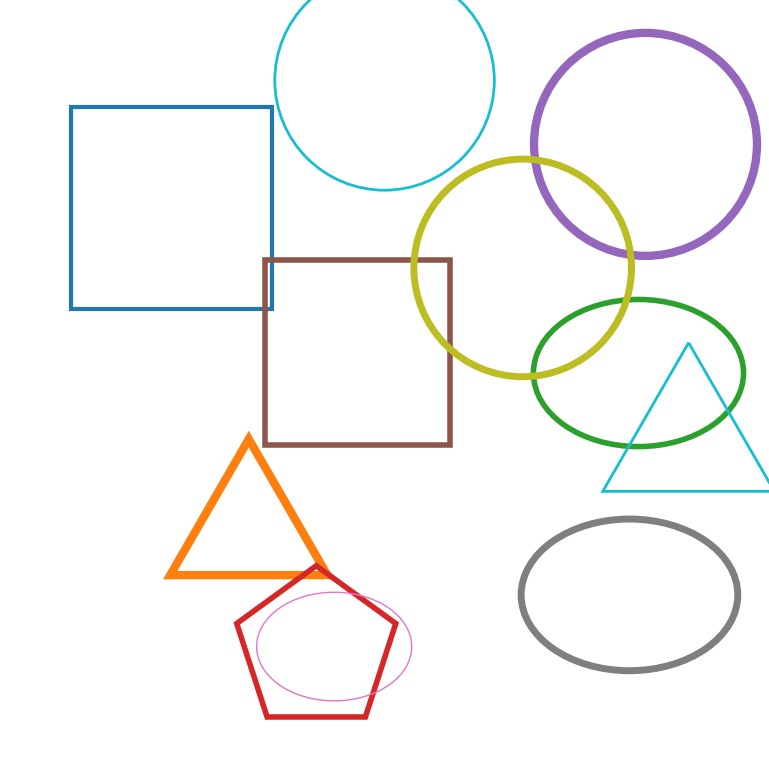[{"shape": "square", "thickness": 1.5, "radius": 0.66, "center": [0.223, 0.73]}, {"shape": "triangle", "thickness": 3, "radius": 0.59, "center": [0.323, 0.312]}, {"shape": "oval", "thickness": 2, "radius": 0.68, "center": [0.829, 0.516]}, {"shape": "pentagon", "thickness": 2, "radius": 0.54, "center": [0.411, 0.157]}, {"shape": "circle", "thickness": 3, "radius": 0.72, "center": [0.838, 0.812]}, {"shape": "square", "thickness": 2, "radius": 0.6, "center": [0.464, 0.542]}, {"shape": "oval", "thickness": 0.5, "radius": 0.5, "center": [0.434, 0.16]}, {"shape": "oval", "thickness": 2.5, "radius": 0.7, "center": [0.817, 0.227]}, {"shape": "circle", "thickness": 2.5, "radius": 0.71, "center": [0.679, 0.652]}, {"shape": "circle", "thickness": 1, "radius": 0.71, "center": [0.499, 0.896]}, {"shape": "triangle", "thickness": 1, "radius": 0.64, "center": [0.894, 0.426]}]